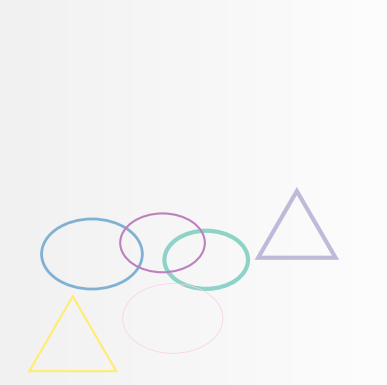[{"shape": "oval", "thickness": 3, "radius": 0.54, "center": [0.532, 0.325]}, {"shape": "triangle", "thickness": 3, "radius": 0.58, "center": [0.766, 0.388]}, {"shape": "oval", "thickness": 2, "radius": 0.65, "center": [0.237, 0.34]}, {"shape": "oval", "thickness": 0.5, "radius": 0.65, "center": [0.446, 0.173]}, {"shape": "oval", "thickness": 1.5, "radius": 0.55, "center": [0.419, 0.369]}, {"shape": "triangle", "thickness": 1.5, "radius": 0.65, "center": [0.188, 0.101]}]